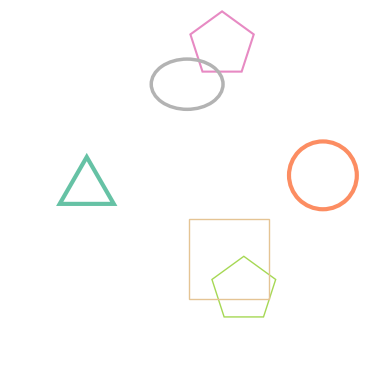[{"shape": "triangle", "thickness": 3, "radius": 0.41, "center": [0.225, 0.511]}, {"shape": "circle", "thickness": 3, "radius": 0.44, "center": [0.839, 0.545]}, {"shape": "pentagon", "thickness": 1.5, "radius": 0.43, "center": [0.577, 0.884]}, {"shape": "pentagon", "thickness": 1, "radius": 0.44, "center": [0.633, 0.247]}, {"shape": "square", "thickness": 1, "radius": 0.52, "center": [0.594, 0.327]}, {"shape": "oval", "thickness": 2.5, "radius": 0.47, "center": [0.486, 0.781]}]